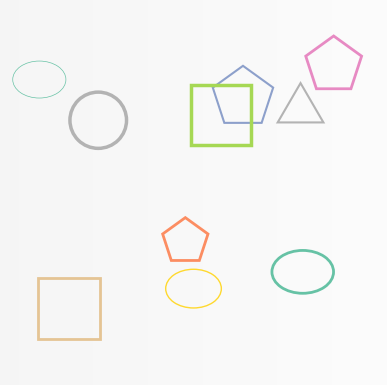[{"shape": "oval", "thickness": 2, "radius": 0.4, "center": [0.781, 0.294]}, {"shape": "oval", "thickness": 0.5, "radius": 0.34, "center": [0.101, 0.793]}, {"shape": "pentagon", "thickness": 2, "radius": 0.31, "center": [0.478, 0.373]}, {"shape": "pentagon", "thickness": 1.5, "radius": 0.41, "center": [0.627, 0.747]}, {"shape": "pentagon", "thickness": 2, "radius": 0.38, "center": [0.861, 0.831]}, {"shape": "square", "thickness": 2.5, "radius": 0.39, "center": [0.571, 0.702]}, {"shape": "oval", "thickness": 1, "radius": 0.36, "center": [0.499, 0.25]}, {"shape": "square", "thickness": 2, "radius": 0.4, "center": [0.178, 0.199]}, {"shape": "circle", "thickness": 2.5, "radius": 0.37, "center": [0.254, 0.688]}, {"shape": "triangle", "thickness": 1.5, "radius": 0.34, "center": [0.776, 0.716]}]